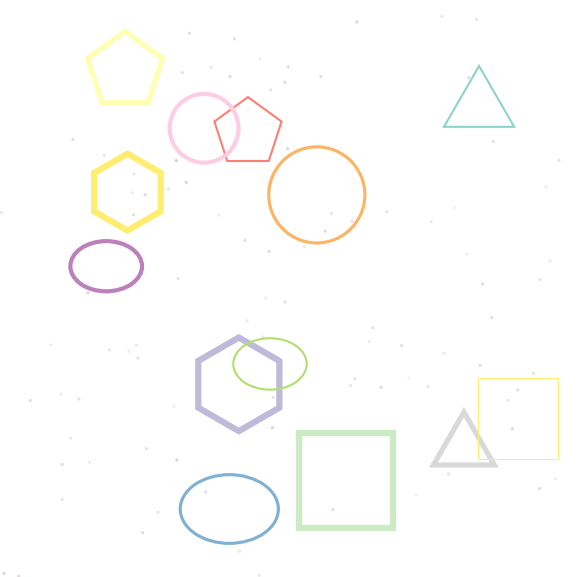[{"shape": "triangle", "thickness": 1, "radius": 0.35, "center": [0.83, 0.815]}, {"shape": "pentagon", "thickness": 2.5, "radius": 0.34, "center": [0.217, 0.877]}, {"shape": "hexagon", "thickness": 3, "radius": 0.41, "center": [0.414, 0.334]}, {"shape": "pentagon", "thickness": 1, "radius": 0.31, "center": [0.429, 0.77]}, {"shape": "oval", "thickness": 1.5, "radius": 0.42, "center": [0.397, 0.118]}, {"shape": "circle", "thickness": 1.5, "radius": 0.42, "center": [0.549, 0.662]}, {"shape": "oval", "thickness": 1, "radius": 0.32, "center": [0.468, 0.369]}, {"shape": "circle", "thickness": 2, "radius": 0.3, "center": [0.353, 0.777]}, {"shape": "triangle", "thickness": 2.5, "radius": 0.3, "center": [0.803, 0.224]}, {"shape": "oval", "thickness": 2, "radius": 0.31, "center": [0.184, 0.538]}, {"shape": "square", "thickness": 3, "radius": 0.41, "center": [0.599, 0.167]}, {"shape": "hexagon", "thickness": 3, "radius": 0.33, "center": [0.221, 0.666]}, {"shape": "square", "thickness": 0.5, "radius": 0.35, "center": [0.897, 0.274]}]